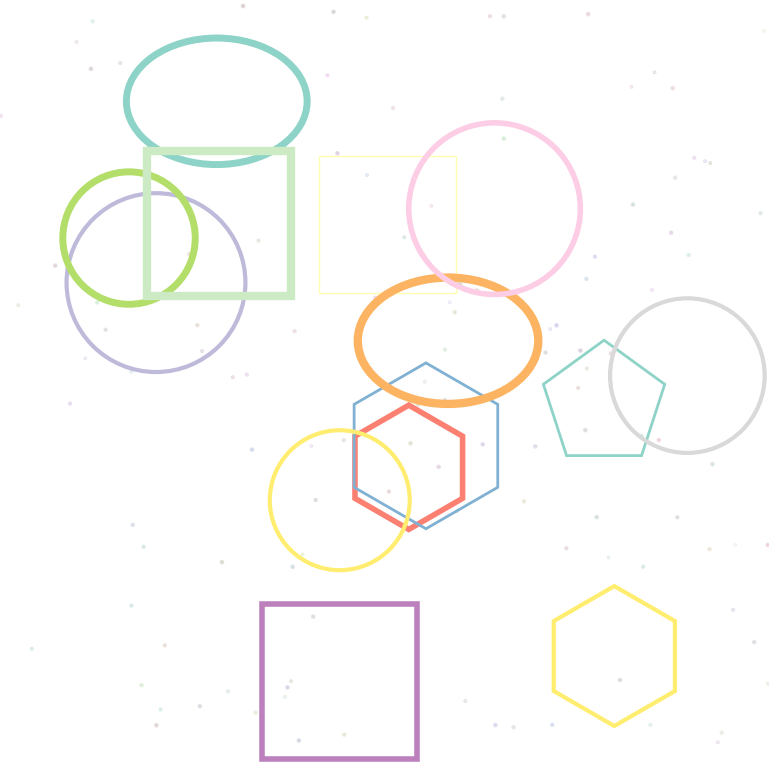[{"shape": "oval", "thickness": 2.5, "radius": 0.59, "center": [0.281, 0.868]}, {"shape": "pentagon", "thickness": 1, "radius": 0.41, "center": [0.784, 0.475]}, {"shape": "square", "thickness": 0.5, "radius": 0.44, "center": [0.504, 0.708]}, {"shape": "circle", "thickness": 1.5, "radius": 0.58, "center": [0.203, 0.633]}, {"shape": "hexagon", "thickness": 2, "radius": 0.4, "center": [0.531, 0.393]}, {"shape": "hexagon", "thickness": 1, "radius": 0.54, "center": [0.553, 0.421]}, {"shape": "oval", "thickness": 3, "radius": 0.59, "center": [0.582, 0.557]}, {"shape": "circle", "thickness": 2.5, "radius": 0.43, "center": [0.168, 0.691]}, {"shape": "circle", "thickness": 2, "radius": 0.56, "center": [0.642, 0.729]}, {"shape": "circle", "thickness": 1.5, "radius": 0.5, "center": [0.893, 0.512]}, {"shape": "square", "thickness": 2, "radius": 0.5, "center": [0.441, 0.115]}, {"shape": "square", "thickness": 3, "radius": 0.47, "center": [0.284, 0.71]}, {"shape": "hexagon", "thickness": 1.5, "radius": 0.45, "center": [0.798, 0.148]}, {"shape": "circle", "thickness": 1.5, "radius": 0.45, "center": [0.441, 0.35]}]